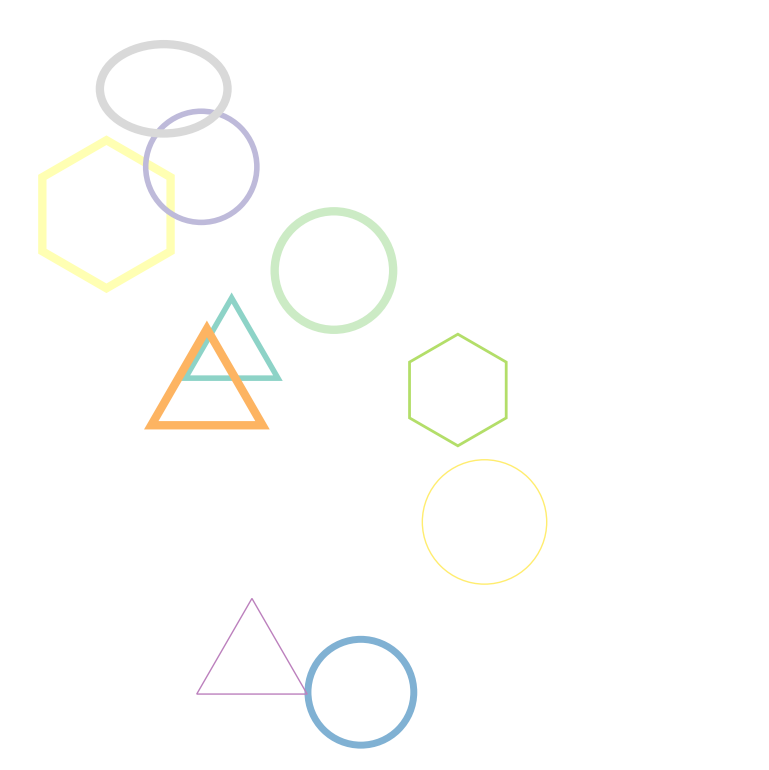[{"shape": "triangle", "thickness": 2, "radius": 0.35, "center": [0.301, 0.544]}, {"shape": "hexagon", "thickness": 3, "radius": 0.48, "center": [0.138, 0.722]}, {"shape": "circle", "thickness": 2, "radius": 0.36, "center": [0.261, 0.783]}, {"shape": "circle", "thickness": 2.5, "radius": 0.34, "center": [0.469, 0.101]}, {"shape": "triangle", "thickness": 3, "radius": 0.42, "center": [0.269, 0.489]}, {"shape": "hexagon", "thickness": 1, "radius": 0.36, "center": [0.595, 0.493]}, {"shape": "oval", "thickness": 3, "radius": 0.41, "center": [0.213, 0.885]}, {"shape": "triangle", "thickness": 0.5, "radius": 0.41, "center": [0.327, 0.14]}, {"shape": "circle", "thickness": 3, "radius": 0.38, "center": [0.434, 0.649]}, {"shape": "circle", "thickness": 0.5, "radius": 0.4, "center": [0.629, 0.322]}]